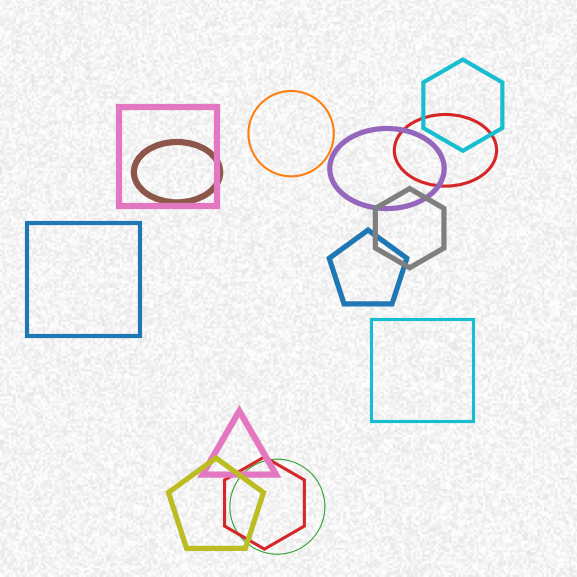[{"shape": "square", "thickness": 2, "radius": 0.49, "center": [0.145, 0.515]}, {"shape": "pentagon", "thickness": 2.5, "radius": 0.35, "center": [0.637, 0.53]}, {"shape": "circle", "thickness": 1, "radius": 0.37, "center": [0.504, 0.768]}, {"shape": "circle", "thickness": 0.5, "radius": 0.41, "center": [0.48, 0.122]}, {"shape": "oval", "thickness": 1.5, "radius": 0.44, "center": [0.771, 0.739]}, {"shape": "hexagon", "thickness": 1.5, "radius": 0.4, "center": [0.458, 0.128]}, {"shape": "oval", "thickness": 2.5, "radius": 0.5, "center": [0.67, 0.707]}, {"shape": "oval", "thickness": 3, "radius": 0.37, "center": [0.307, 0.701]}, {"shape": "square", "thickness": 3, "radius": 0.43, "center": [0.291, 0.728]}, {"shape": "triangle", "thickness": 3, "radius": 0.37, "center": [0.414, 0.214]}, {"shape": "hexagon", "thickness": 2.5, "radius": 0.34, "center": [0.709, 0.604]}, {"shape": "pentagon", "thickness": 2.5, "radius": 0.43, "center": [0.374, 0.12]}, {"shape": "hexagon", "thickness": 2, "radius": 0.39, "center": [0.801, 0.817]}, {"shape": "square", "thickness": 1.5, "radius": 0.44, "center": [0.73, 0.358]}]